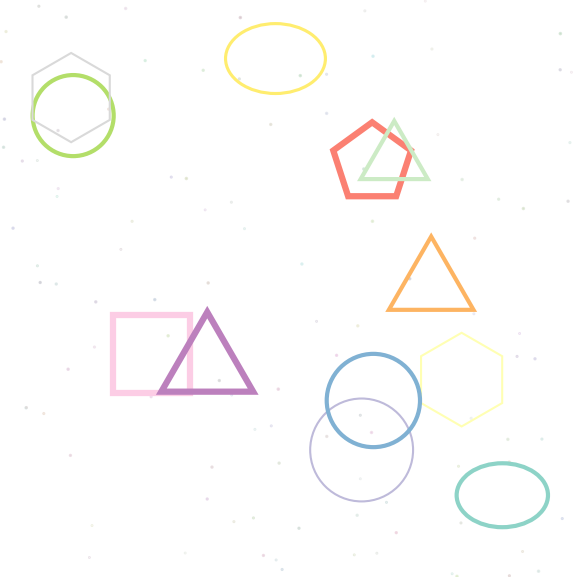[{"shape": "oval", "thickness": 2, "radius": 0.4, "center": [0.87, 0.142]}, {"shape": "hexagon", "thickness": 1, "radius": 0.41, "center": [0.799, 0.342]}, {"shape": "circle", "thickness": 1, "radius": 0.45, "center": [0.626, 0.22]}, {"shape": "pentagon", "thickness": 3, "radius": 0.35, "center": [0.644, 0.717]}, {"shape": "circle", "thickness": 2, "radius": 0.4, "center": [0.647, 0.306]}, {"shape": "triangle", "thickness": 2, "radius": 0.42, "center": [0.747, 0.505]}, {"shape": "circle", "thickness": 2, "radius": 0.35, "center": [0.127, 0.799]}, {"shape": "square", "thickness": 3, "radius": 0.34, "center": [0.263, 0.386]}, {"shape": "hexagon", "thickness": 1, "radius": 0.39, "center": [0.123, 0.83]}, {"shape": "triangle", "thickness": 3, "radius": 0.46, "center": [0.359, 0.367]}, {"shape": "triangle", "thickness": 2, "radius": 0.34, "center": [0.683, 0.723]}, {"shape": "oval", "thickness": 1.5, "radius": 0.43, "center": [0.477, 0.898]}]